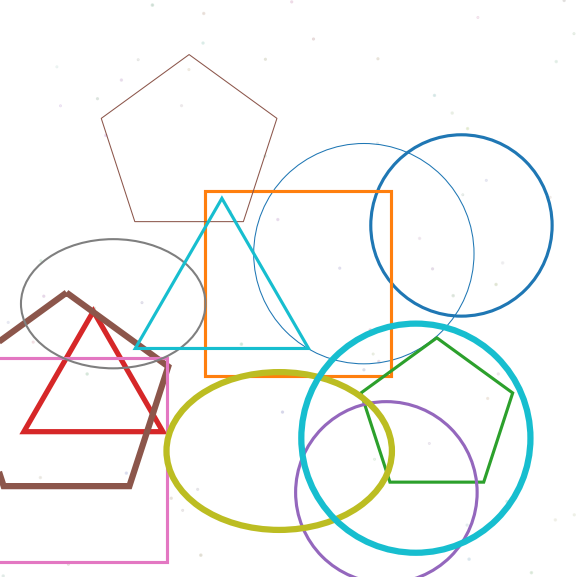[{"shape": "circle", "thickness": 0.5, "radius": 0.95, "center": [0.63, 0.56]}, {"shape": "circle", "thickness": 1.5, "radius": 0.79, "center": [0.799, 0.609]}, {"shape": "square", "thickness": 1.5, "radius": 0.8, "center": [0.516, 0.508]}, {"shape": "pentagon", "thickness": 1.5, "radius": 0.69, "center": [0.756, 0.276]}, {"shape": "triangle", "thickness": 2.5, "radius": 0.69, "center": [0.162, 0.321]}, {"shape": "circle", "thickness": 1.5, "radius": 0.79, "center": [0.669, 0.146]}, {"shape": "pentagon", "thickness": 3, "radius": 0.93, "center": [0.115, 0.307]}, {"shape": "pentagon", "thickness": 0.5, "radius": 0.8, "center": [0.327, 0.745]}, {"shape": "square", "thickness": 1.5, "radius": 0.88, "center": [0.112, 0.202]}, {"shape": "oval", "thickness": 1, "radius": 0.8, "center": [0.196, 0.473]}, {"shape": "oval", "thickness": 3, "radius": 0.98, "center": [0.483, 0.218]}, {"shape": "triangle", "thickness": 1.5, "radius": 0.87, "center": [0.384, 0.482]}, {"shape": "circle", "thickness": 3, "radius": 0.99, "center": [0.72, 0.24]}]